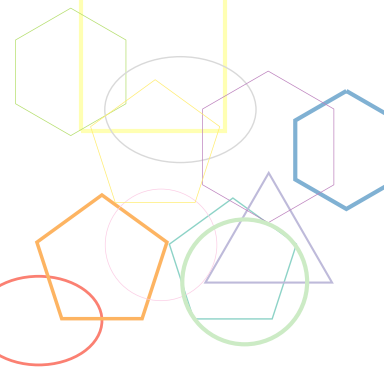[{"shape": "pentagon", "thickness": 1, "radius": 0.87, "center": [0.605, 0.312]}, {"shape": "square", "thickness": 3, "radius": 0.94, "center": [0.397, 0.847]}, {"shape": "triangle", "thickness": 1.5, "radius": 0.95, "center": [0.698, 0.361]}, {"shape": "oval", "thickness": 2, "radius": 0.82, "center": [0.1, 0.167]}, {"shape": "hexagon", "thickness": 3, "radius": 0.77, "center": [0.9, 0.61]}, {"shape": "pentagon", "thickness": 2.5, "radius": 0.89, "center": [0.265, 0.316]}, {"shape": "hexagon", "thickness": 0.5, "radius": 0.83, "center": [0.184, 0.813]}, {"shape": "circle", "thickness": 0.5, "radius": 0.72, "center": [0.418, 0.364]}, {"shape": "oval", "thickness": 1, "radius": 0.98, "center": [0.469, 0.715]}, {"shape": "hexagon", "thickness": 0.5, "radius": 0.98, "center": [0.697, 0.618]}, {"shape": "circle", "thickness": 3, "radius": 0.81, "center": [0.636, 0.268]}, {"shape": "pentagon", "thickness": 0.5, "radius": 0.88, "center": [0.403, 0.617]}]